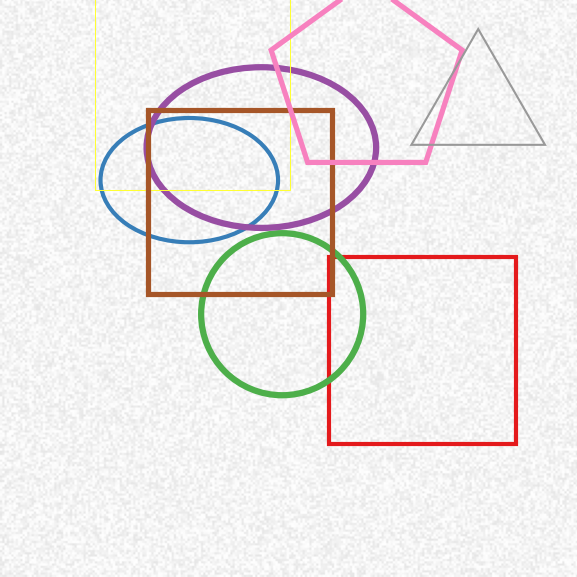[{"shape": "square", "thickness": 2, "radius": 0.81, "center": [0.732, 0.393]}, {"shape": "oval", "thickness": 2, "radius": 0.77, "center": [0.328, 0.687]}, {"shape": "circle", "thickness": 3, "radius": 0.7, "center": [0.489, 0.455]}, {"shape": "oval", "thickness": 3, "radius": 0.99, "center": [0.453, 0.744]}, {"shape": "square", "thickness": 0.5, "radius": 0.84, "center": [0.333, 0.839]}, {"shape": "square", "thickness": 2.5, "radius": 0.8, "center": [0.415, 0.649]}, {"shape": "pentagon", "thickness": 2.5, "radius": 0.87, "center": [0.635, 0.859]}, {"shape": "triangle", "thickness": 1, "radius": 0.67, "center": [0.828, 0.815]}]